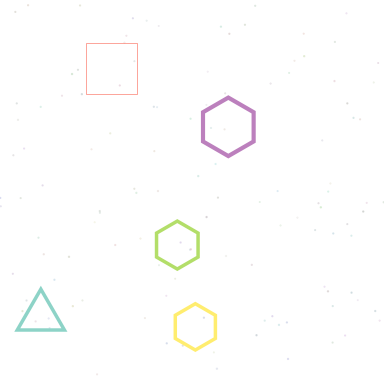[{"shape": "triangle", "thickness": 2.5, "radius": 0.35, "center": [0.106, 0.178]}, {"shape": "square", "thickness": 0.5, "radius": 0.33, "center": [0.289, 0.822]}, {"shape": "hexagon", "thickness": 2.5, "radius": 0.31, "center": [0.461, 0.363]}, {"shape": "hexagon", "thickness": 3, "radius": 0.38, "center": [0.593, 0.671]}, {"shape": "hexagon", "thickness": 2.5, "radius": 0.3, "center": [0.507, 0.151]}]